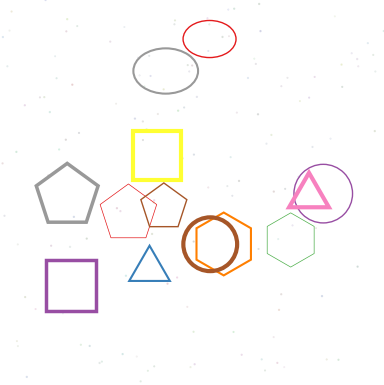[{"shape": "pentagon", "thickness": 0.5, "radius": 0.39, "center": [0.334, 0.445]}, {"shape": "oval", "thickness": 1, "radius": 0.34, "center": [0.544, 0.899]}, {"shape": "triangle", "thickness": 1.5, "radius": 0.3, "center": [0.388, 0.301]}, {"shape": "hexagon", "thickness": 0.5, "radius": 0.35, "center": [0.755, 0.377]}, {"shape": "circle", "thickness": 1, "radius": 0.38, "center": [0.84, 0.497]}, {"shape": "square", "thickness": 2.5, "radius": 0.33, "center": [0.184, 0.258]}, {"shape": "hexagon", "thickness": 1.5, "radius": 0.41, "center": [0.581, 0.366]}, {"shape": "square", "thickness": 3, "radius": 0.32, "center": [0.408, 0.596]}, {"shape": "pentagon", "thickness": 1, "radius": 0.31, "center": [0.426, 0.462]}, {"shape": "circle", "thickness": 3, "radius": 0.35, "center": [0.546, 0.366]}, {"shape": "triangle", "thickness": 3, "radius": 0.3, "center": [0.803, 0.491]}, {"shape": "pentagon", "thickness": 2.5, "radius": 0.42, "center": [0.175, 0.491]}, {"shape": "oval", "thickness": 1.5, "radius": 0.42, "center": [0.43, 0.816]}]